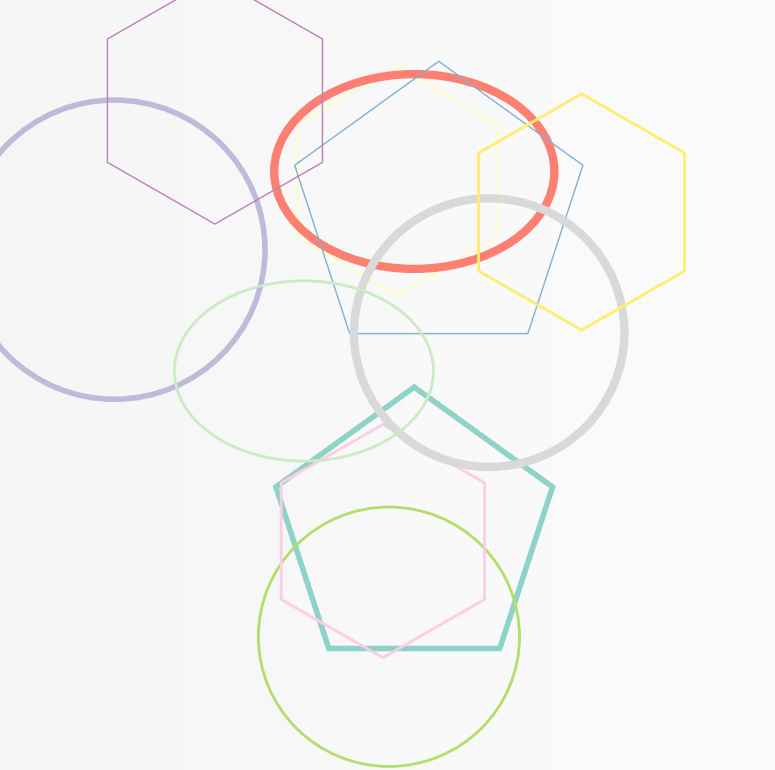[{"shape": "pentagon", "thickness": 2, "radius": 0.94, "center": [0.535, 0.31]}, {"shape": "hexagon", "thickness": 0.5, "radius": 0.74, "center": [0.512, 0.765]}, {"shape": "circle", "thickness": 2, "radius": 0.97, "center": [0.148, 0.676]}, {"shape": "oval", "thickness": 3, "radius": 0.9, "center": [0.535, 0.777]}, {"shape": "pentagon", "thickness": 0.5, "radius": 0.98, "center": [0.566, 0.725]}, {"shape": "circle", "thickness": 1, "radius": 0.84, "center": [0.502, 0.173]}, {"shape": "hexagon", "thickness": 1, "radius": 0.76, "center": [0.494, 0.297]}, {"shape": "circle", "thickness": 3, "radius": 0.87, "center": [0.631, 0.568]}, {"shape": "hexagon", "thickness": 0.5, "radius": 0.8, "center": [0.277, 0.869]}, {"shape": "oval", "thickness": 1, "radius": 0.84, "center": [0.392, 0.518]}, {"shape": "hexagon", "thickness": 1, "radius": 0.77, "center": [0.75, 0.725]}]